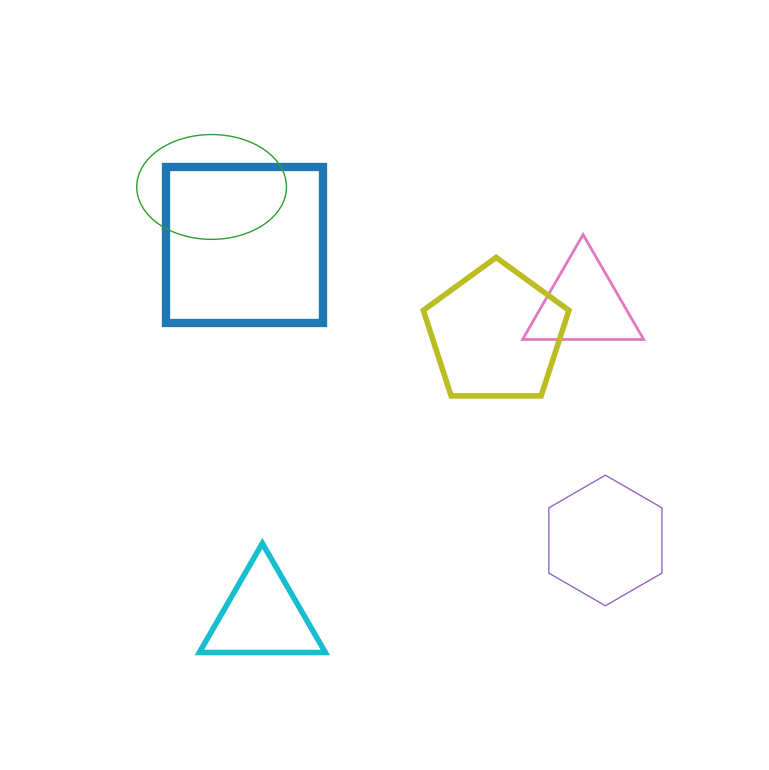[{"shape": "square", "thickness": 3, "radius": 0.51, "center": [0.318, 0.681]}, {"shape": "oval", "thickness": 0.5, "radius": 0.49, "center": [0.275, 0.757]}, {"shape": "hexagon", "thickness": 0.5, "radius": 0.42, "center": [0.786, 0.298]}, {"shape": "triangle", "thickness": 1, "radius": 0.45, "center": [0.757, 0.605]}, {"shape": "pentagon", "thickness": 2, "radius": 0.5, "center": [0.644, 0.566]}, {"shape": "triangle", "thickness": 2, "radius": 0.47, "center": [0.341, 0.2]}]